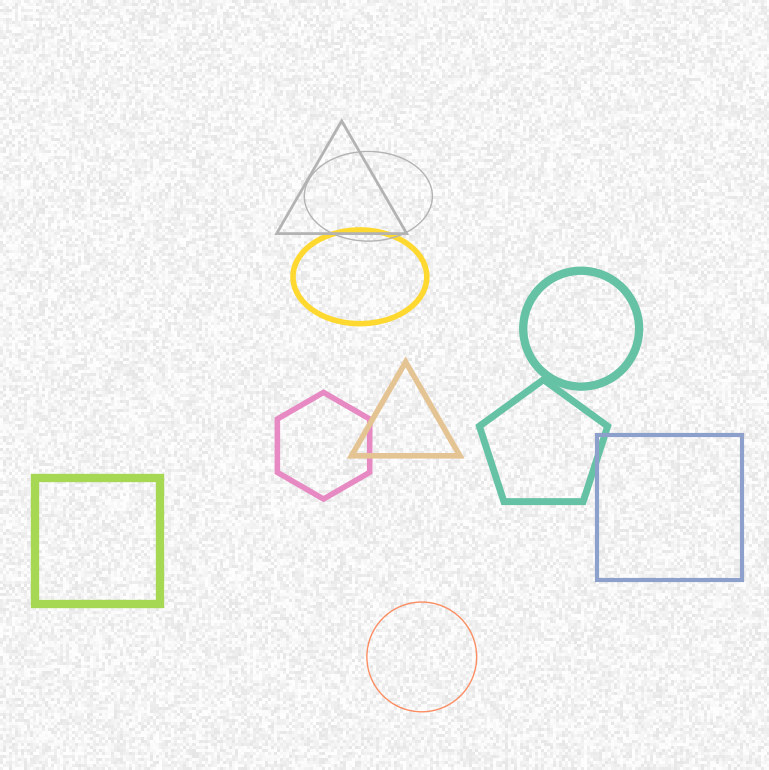[{"shape": "circle", "thickness": 3, "radius": 0.38, "center": [0.755, 0.573]}, {"shape": "pentagon", "thickness": 2.5, "radius": 0.44, "center": [0.706, 0.419]}, {"shape": "circle", "thickness": 0.5, "radius": 0.36, "center": [0.548, 0.147]}, {"shape": "square", "thickness": 1.5, "radius": 0.47, "center": [0.869, 0.341]}, {"shape": "hexagon", "thickness": 2, "radius": 0.35, "center": [0.42, 0.421]}, {"shape": "square", "thickness": 3, "radius": 0.41, "center": [0.127, 0.297]}, {"shape": "oval", "thickness": 2, "radius": 0.43, "center": [0.467, 0.641]}, {"shape": "triangle", "thickness": 2, "radius": 0.41, "center": [0.527, 0.449]}, {"shape": "oval", "thickness": 0.5, "radius": 0.42, "center": [0.478, 0.745]}, {"shape": "triangle", "thickness": 1, "radius": 0.49, "center": [0.444, 0.745]}]